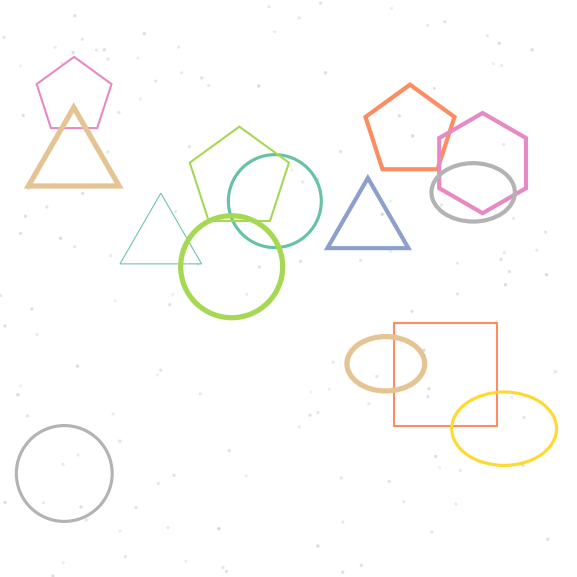[{"shape": "triangle", "thickness": 0.5, "radius": 0.41, "center": [0.278, 0.583]}, {"shape": "circle", "thickness": 1.5, "radius": 0.4, "center": [0.476, 0.651]}, {"shape": "square", "thickness": 1, "radius": 0.45, "center": [0.772, 0.351]}, {"shape": "pentagon", "thickness": 2, "radius": 0.41, "center": [0.71, 0.772]}, {"shape": "triangle", "thickness": 2, "radius": 0.4, "center": [0.637, 0.61]}, {"shape": "hexagon", "thickness": 2, "radius": 0.43, "center": [0.836, 0.717]}, {"shape": "pentagon", "thickness": 1, "radius": 0.34, "center": [0.128, 0.832]}, {"shape": "circle", "thickness": 2.5, "radius": 0.44, "center": [0.401, 0.537]}, {"shape": "pentagon", "thickness": 1, "radius": 0.45, "center": [0.414, 0.69]}, {"shape": "oval", "thickness": 1.5, "radius": 0.45, "center": [0.873, 0.257]}, {"shape": "triangle", "thickness": 2.5, "radius": 0.45, "center": [0.128, 0.722]}, {"shape": "oval", "thickness": 2.5, "radius": 0.34, "center": [0.668, 0.369]}, {"shape": "circle", "thickness": 1.5, "radius": 0.41, "center": [0.111, 0.179]}, {"shape": "oval", "thickness": 2, "radius": 0.36, "center": [0.819, 0.666]}]